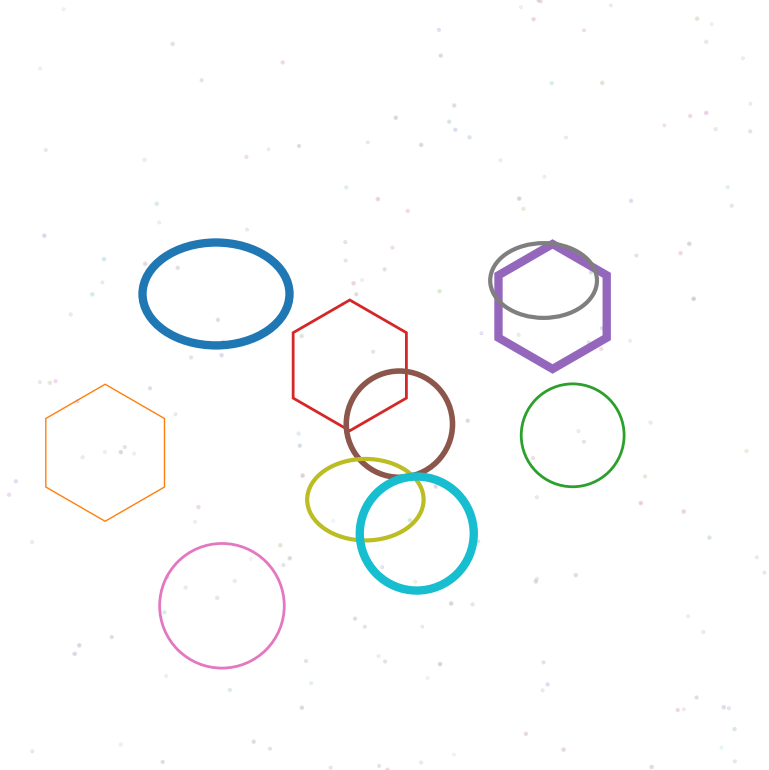[{"shape": "oval", "thickness": 3, "radius": 0.48, "center": [0.281, 0.618]}, {"shape": "hexagon", "thickness": 0.5, "radius": 0.44, "center": [0.137, 0.412]}, {"shape": "circle", "thickness": 1, "radius": 0.33, "center": [0.744, 0.435]}, {"shape": "hexagon", "thickness": 1, "radius": 0.42, "center": [0.454, 0.525]}, {"shape": "hexagon", "thickness": 3, "radius": 0.41, "center": [0.718, 0.602]}, {"shape": "circle", "thickness": 2, "radius": 0.35, "center": [0.519, 0.449]}, {"shape": "circle", "thickness": 1, "radius": 0.4, "center": [0.288, 0.213]}, {"shape": "oval", "thickness": 1.5, "radius": 0.35, "center": [0.706, 0.636]}, {"shape": "oval", "thickness": 1.5, "radius": 0.38, "center": [0.475, 0.351]}, {"shape": "circle", "thickness": 3, "radius": 0.37, "center": [0.541, 0.307]}]